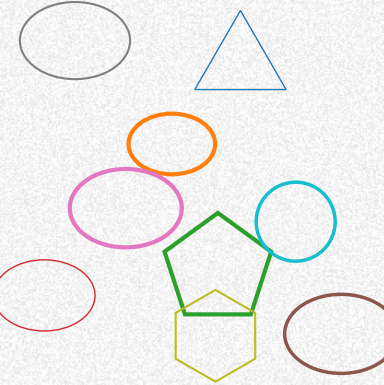[{"shape": "triangle", "thickness": 1, "radius": 0.68, "center": [0.625, 0.836]}, {"shape": "oval", "thickness": 3, "radius": 0.56, "center": [0.446, 0.626]}, {"shape": "pentagon", "thickness": 3, "radius": 0.73, "center": [0.566, 0.301]}, {"shape": "oval", "thickness": 1, "radius": 0.66, "center": [0.115, 0.233]}, {"shape": "oval", "thickness": 2.5, "radius": 0.73, "center": [0.886, 0.133]}, {"shape": "oval", "thickness": 3, "radius": 0.73, "center": [0.327, 0.459]}, {"shape": "oval", "thickness": 1.5, "radius": 0.72, "center": [0.195, 0.895]}, {"shape": "hexagon", "thickness": 1.5, "radius": 0.6, "center": [0.56, 0.128]}, {"shape": "circle", "thickness": 2.5, "radius": 0.51, "center": [0.768, 0.424]}]